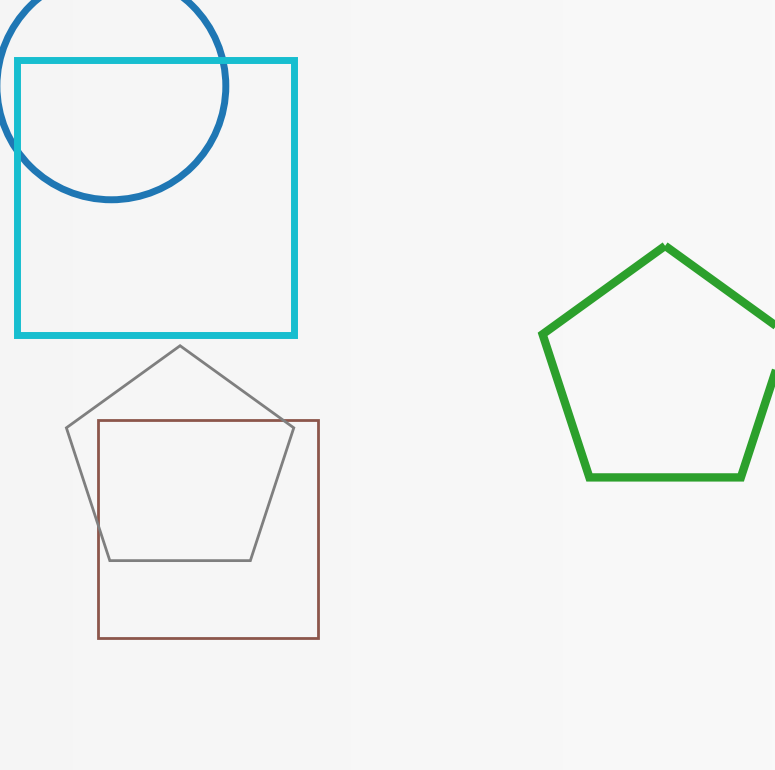[{"shape": "circle", "thickness": 2.5, "radius": 0.74, "center": [0.144, 0.888]}, {"shape": "pentagon", "thickness": 3, "radius": 0.83, "center": [0.858, 0.514]}, {"shape": "square", "thickness": 1, "radius": 0.71, "center": [0.268, 0.313]}, {"shape": "pentagon", "thickness": 1, "radius": 0.77, "center": [0.232, 0.397]}, {"shape": "square", "thickness": 2.5, "radius": 0.89, "center": [0.201, 0.743]}]